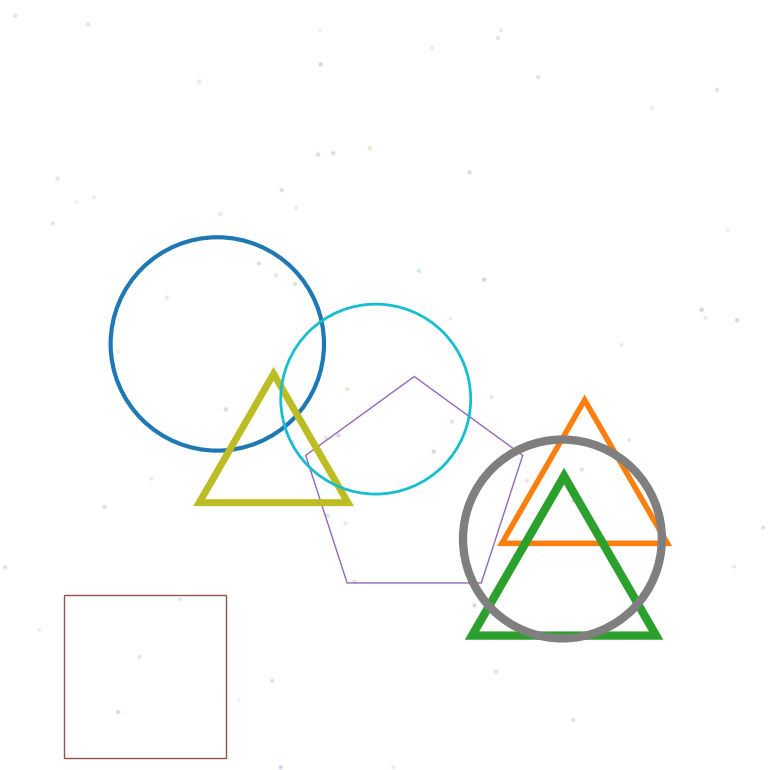[{"shape": "circle", "thickness": 1.5, "radius": 0.69, "center": [0.282, 0.553]}, {"shape": "triangle", "thickness": 2, "radius": 0.62, "center": [0.759, 0.356]}, {"shape": "triangle", "thickness": 3, "radius": 0.69, "center": [0.733, 0.244]}, {"shape": "pentagon", "thickness": 0.5, "radius": 0.74, "center": [0.538, 0.363]}, {"shape": "square", "thickness": 0.5, "radius": 0.53, "center": [0.188, 0.121]}, {"shape": "circle", "thickness": 3, "radius": 0.65, "center": [0.73, 0.3]}, {"shape": "triangle", "thickness": 2.5, "radius": 0.56, "center": [0.355, 0.403]}, {"shape": "circle", "thickness": 1, "radius": 0.62, "center": [0.488, 0.482]}]